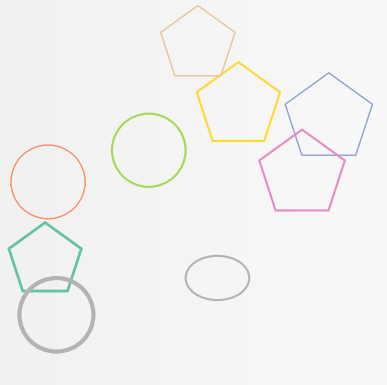[{"shape": "pentagon", "thickness": 2, "radius": 0.49, "center": [0.116, 0.324]}, {"shape": "circle", "thickness": 1, "radius": 0.48, "center": [0.124, 0.528]}, {"shape": "pentagon", "thickness": 1, "radius": 0.59, "center": [0.849, 0.693]}, {"shape": "pentagon", "thickness": 1.5, "radius": 0.58, "center": [0.78, 0.547]}, {"shape": "circle", "thickness": 1.5, "radius": 0.48, "center": [0.384, 0.61]}, {"shape": "pentagon", "thickness": 1.5, "radius": 0.57, "center": [0.615, 0.725]}, {"shape": "pentagon", "thickness": 1, "radius": 0.5, "center": [0.511, 0.885]}, {"shape": "oval", "thickness": 1.5, "radius": 0.41, "center": [0.561, 0.278]}, {"shape": "circle", "thickness": 3, "radius": 0.48, "center": [0.146, 0.182]}]